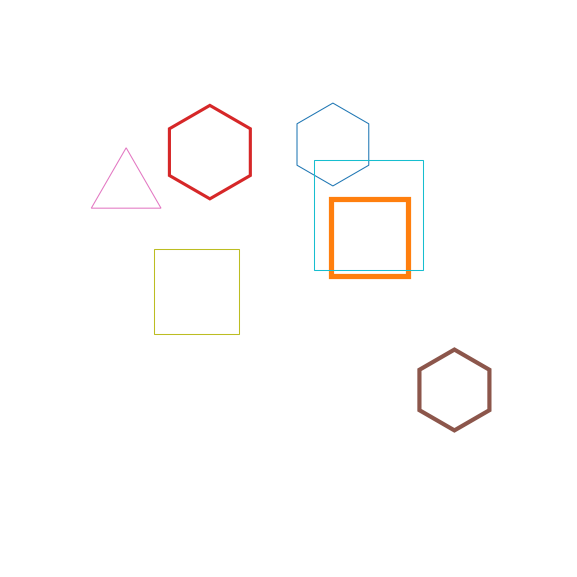[{"shape": "hexagon", "thickness": 0.5, "radius": 0.36, "center": [0.576, 0.749]}, {"shape": "square", "thickness": 2.5, "radius": 0.33, "center": [0.639, 0.588]}, {"shape": "hexagon", "thickness": 1.5, "radius": 0.4, "center": [0.363, 0.736]}, {"shape": "hexagon", "thickness": 2, "radius": 0.35, "center": [0.787, 0.324]}, {"shape": "triangle", "thickness": 0.5, "radius": 0.35, "center": [0.218, 0.674]}, {"shape": "square", "thickness": 0.5, "radius": 0.37, "center": [0.34, 0.494]}, {"shape": "square", "thickness": 0.5, "radius": 0.47, "center": [0.638, 0.627]}]